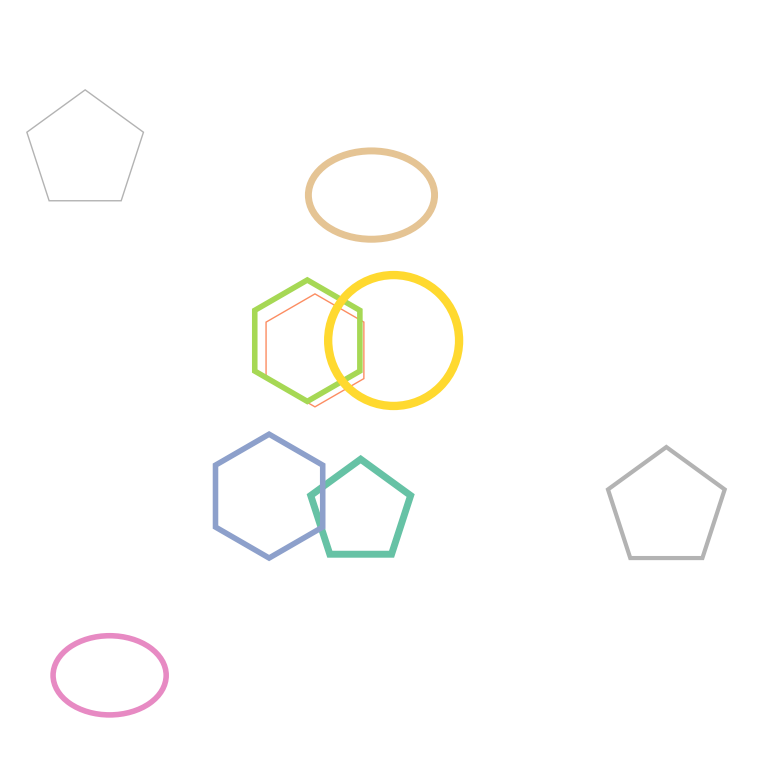[{"shape": "pentagon", "thickness": 2.5, "radius": 0.34, "center": [0.468, 0.335]}, {"shape": "hexagon", "thickness": 0.5, "radius": 0.37, "center": [0.409, 0.545]}, {"shape": "hexagon", "thickness": 2, "radius": 0.4, "center": [0.349, 0.356]}, {"shape": "oval", "thickness": 2, "radius": 0.37, "center": [0.142, 0.123]}, {"shape": "hexagon", "thickness": 2, "radius": 0.39, "center": [0.399, 0.558]}, {"shape": "circle", "thickness": 3, "radius": 0.43, "center": [0.511, 0.558]}, {"shape": "oval", "thickness": 2.5, "radius": 0.41, "center": [0.482, 0.747]}, {"shape": "pentagon", "thickness": 0.5, "radius": 0.4, "center": [0.111, 0.804]}, {"shape": "pentagon", "thickness": 1.5, "radius": 0.4, "center": [0.865, 0.34]}]